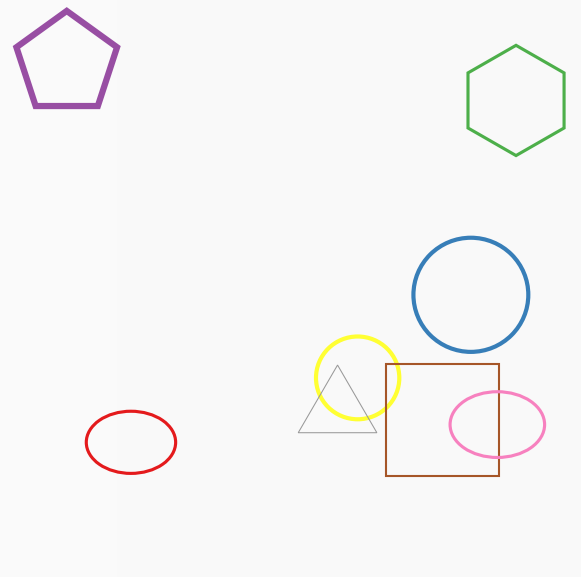[{"shape": "oval", "thickness": 1.5, "radius": 0.38, "center": [0.225, 0.233]}, {"shape": "circle", "thickness": 2, "radius": 0.49, "center": [0.81, 0.489]}, {"shape": "hexagon", "thickness": 1.5, "radius": 0.48, "center": [0.888, 0.825]}, {"shape": "pentagon", "thickness": 3, "radius": 0.46, "center": [0.115, 0.889]}, {"shape": "circle", "thickness": 2, "radius": 0.36, "center": [0.615, 0.345]}, {"shape": "square", "thickness": 1, "radius": 0.49, "center": [0.761, 0.271]}, {"shape": "oval", "thickness": 1.5, "radius": 0.41, "center": [0.856, 0.264]}, {"shape": "triangle", "thickness": 0.5, "radius": 0.39, "center": [0.581, 0.289]}]